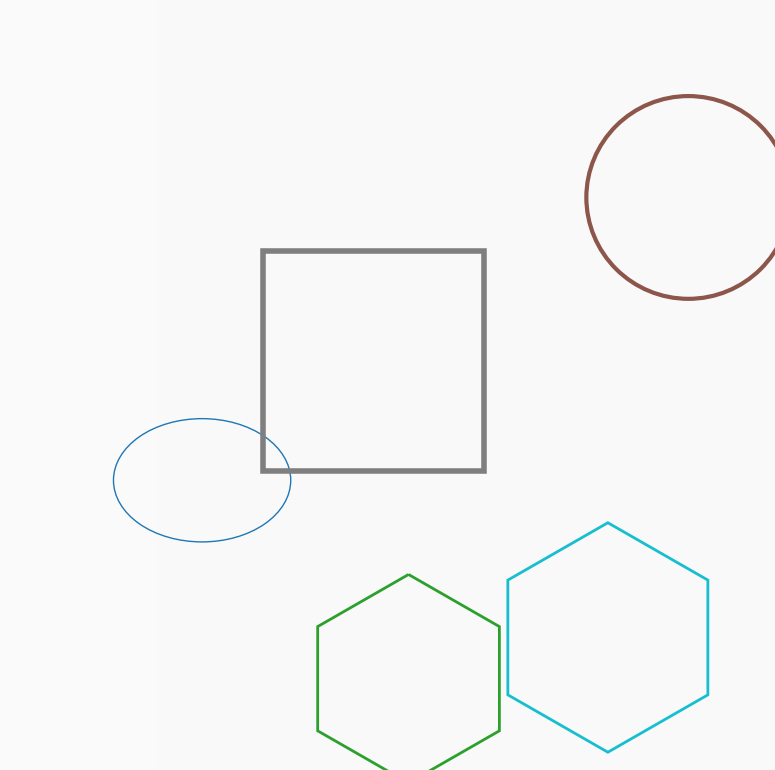[{"shape": "oval", "thickness": 0.5, "radius": 0.57, "center": [0.261, 0.376]}, {"shape": "hexagon", "thickness": 1, "radius": 0.68, "center": [0.527, 0.119]}, {"shape": "circle", "thickness": 1.5, "radius": 0.66, "center": [0.888, 0.744]}, {"shape": "square", "thickness": 2, "radius": 0.71, "center": [0.482, 0.531]}, {"shape": "hexagon", "thickness": 1, "radius": 0.75, "center": [0.784, 0.172]}]